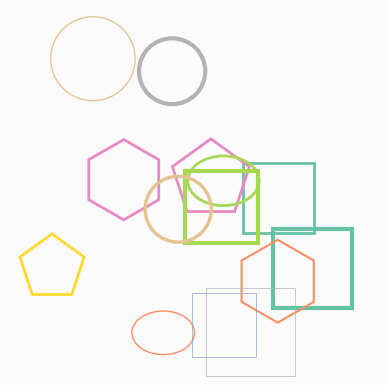[{"shape": "square", "thickness": 3, "radius": 0.51, "center": [0.807, 0.304]}, {"shape": "square", "thickness": 2, "radius": 0.46, "center": [0.719, 0.486]}, {"shape": "hexagon", "thickness": 1.5, "radius": 0.54, "center": [0.717, 0.27]}, {"shape": "oval", "thickness": 1, "radius": 0.4, "center": [0.421, 0.136]}, {"shape": "square", "thickness": 0.5, "radius": 0.41, "center": [0.579, 0.156]}, {"shape": "pentagon", "thickness": 2, "radius": 0.52, "center": [0.544, 0.535]}, {"shape": "hexagon", "thickness": 2, "radius": 0.52, "center": [0.319, 0.533]}, {"shape": "square", "thickness": 3, "radius": 0.47, "center": [0.572, 0.463]}, {"shape": "oval", "thickness": 2, "radius": 0.46, "center": [0.577, 0.53]}, {"shape": "pentagon", "thickness": 2, "radius": 0.44, "center": [0.134, 0.305]}, {"shape": "circle", "thickness": 1, "radius": 0.54, "center": [0.24, 0.848]}, {"shape": "circle", "thickness": 2.5, "radius": 0.43, "center": [0.46, 0.457]}, {"shape": "square", "thickness": 0.5, "radius": 0.57, "center": [0.647, 0.137]}, {"shape": "circle", "thickness": 3, "radius": 0.43, "center": [0.444, 0.815]}]